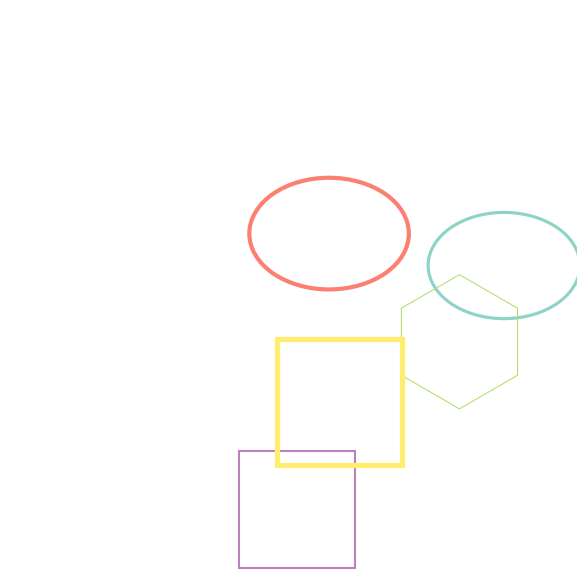[{"shape": "oval", "thickness": 1.5, "radius": 0.66, "center": [0.873, 0.539]}, {"shape": "oval", "thickness": 2, "radius": 0.69, "center": [0.57, 0.595]}, {"shape": "hexagon", "thickness": 0.5, "radius": 0.58, "center": [0.796, 0.407]}, {"shape": "square", "thickness": 1, "radius": 0.5, "center": [0.514, 0.117]}, {"shape": "square", "thickness": 2.5, "radius": 0.54, "center": [0.588, 0.303]}]